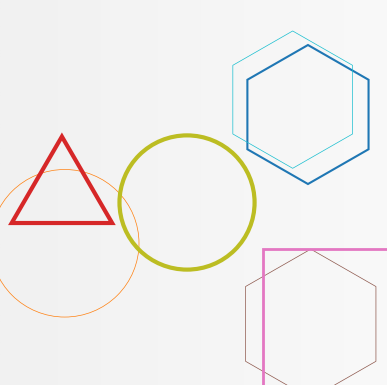[{"shape": "hexagon", "thickness": 1.5, "radius": 0.9, "center": [0.795, 0.703]}, {"shape": "circle", "thickness": 0.5, "radius": 0.96, "center": [0.167, 0.368]}, {"shape": "triangle", "thickness": 3, "radius": 0.75, "center": [0.16, 0.496]}, {"shape": "hexagon", "thickness": 0.5, "radius": 0.97, "center": [0.802, 0.159]}, {"shape": "square", "thickness": 2, "radius": 0.95, "center": [0.868, 0.162]}, {"shape": "circle", "thickness": 3, "radius": 0.87, "center": [0.483, 0.474]}, {"shape": "hexagon", "thickness": 0.5, "radius": 0.89, "center": [0.755, 0.741]}]